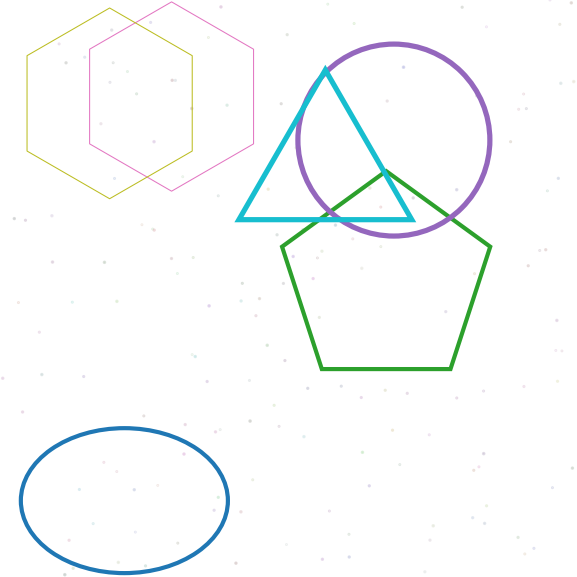[{"shape": "oval", "thickness": 2, "radius": 0.9, "center": [0.215, 0.132]}, {"shape": "pentagon", "thickness": 2, "radius": 0.95, "center": [0.669, 0.513]}, {"shape": "circle", "thickness": 2.5, "radius": 0.83, "center": [0.682, 0.757]}, {"shape": "hexagon", "thickness": 0.5, "radius": 0.82, "center": [0.297, 0.832]}, {"shape": "hexagon", "thickness": 0.5, "radius": 0.83, "center": [0.19, 0.82]}, {"shape": "triangle", "thickness": 2.5, "radius": 0.86, "center": [0.563, 0.705]}]